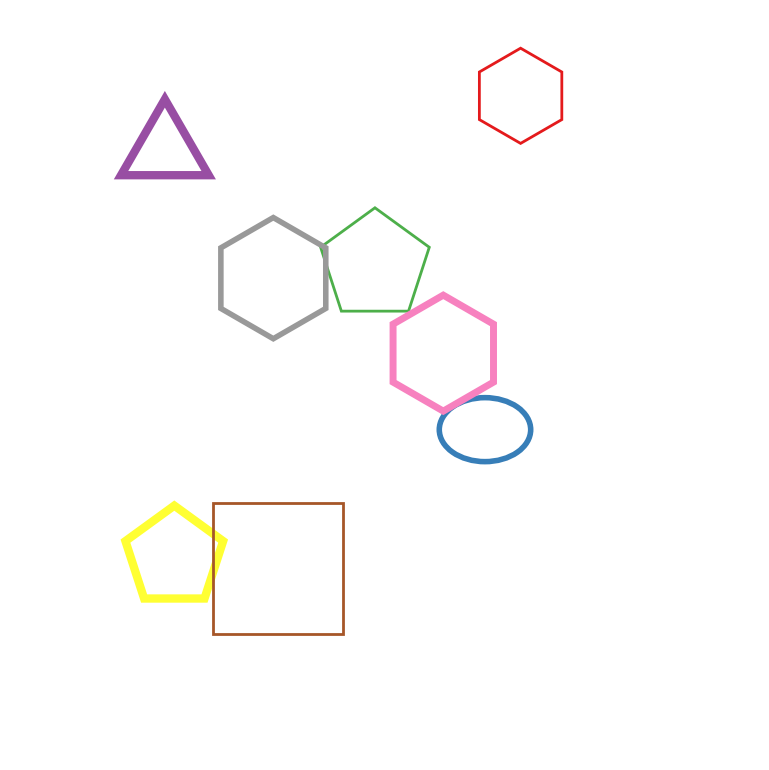[{"shape": "hexagon", "thickness": 1, "radius": 0.31, "center": [0.676, 0.876]}, {"shape": "oval", "thickness": 2, "radius": 0.3, "center": [0.63, 0.442]}, {"shape": "pentagon", "thickness": 1, "radius": 0.37, "center": [0.487, 0.656]}, {"shape": "triangle", "thickness": 3, "radius": 0.33, "center": [0.214, 0.805]}, {"shape": "pentagon", "thickness": 3, "radius": 0.33, "center": [0.226, 0.277]}, {"shape": "square", "thickness": 1, "radius": 0.42, "center": [0.361, 0.262]}, {"shape": "hexagon", "thickness": 2.5, "radius": 0.38, "center": [0.576, 0.541]}, {"shape": "hexagon", "thickness": 2, "radius": 0.39, "center": [0.355, 0.639]}]